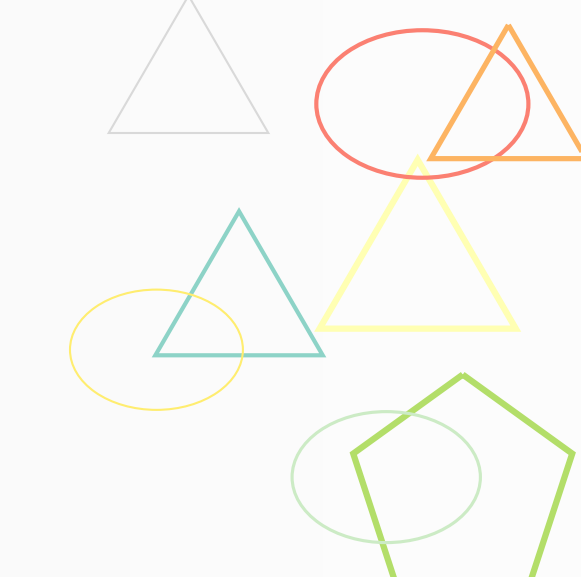[{"shape": "triangle", "thickness": 2, "radius": 0.83, "center": [0.411, 0.467]}, {"shape": "triangle", "thickness": 3, "radius": 0.97, "center": [0.719, 0.528]}, {"shape": "oval", "thickness": 2, "radius": 0.91, "center": [0.727, 0.819]}, {"shape": "triangle", "thickness": 2.5, "radius": 0.77, "center": [0.875, 0.802]}, {"shape": "pentagon", "thickness": 3, "radius": 0.99, "center": [0.796, 0.152]}, {"shape": "triangle", "thickness": 1, "radius": 0.79, "center": [0.324, 0.848]}, {"shape": "oval", "thickness": 1.5, "radius": 0.81, "center": [0.665, 0.173]}, {"shape": "oval", "thickness": 1, "radius": 0.74, "center": [0.269, 0.394]}]